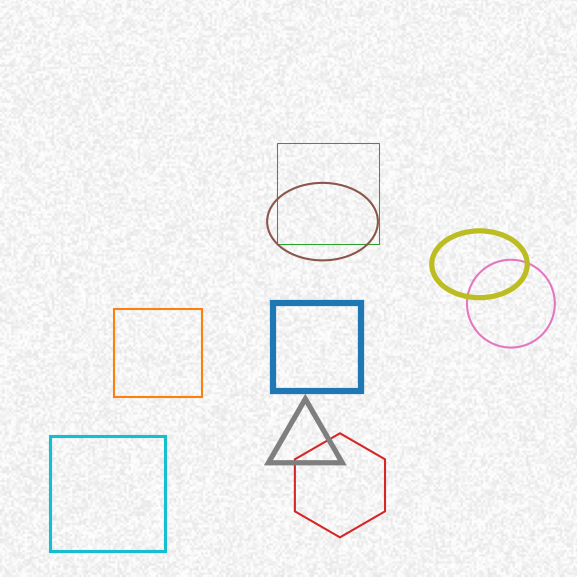[{"shape": "square", "thickness": 3, "radius": 0.38, "center": [0.549, 0.398]}, {"shape": "square", "thickness": 1, "radius": 0.38, "center": [0.273, 0.387]}, {"shape": "square", "thickness": 0.5, "radius": 0.44, "center": [0.568, 0.664]}, {"shape": "hexagon", "thickness": 1, "radius": 0.45, "center": [0.589, 0.159]}, {"shape": "oval", "thickness": 1, "radius": 0.48, "center": [0.558, 0.615]}, {"shape": "circle", "thickness": 1, "radius": 0.38, "center": [0.885, 0.473]}, {"shape": "triangle", "thickness": 2.5, "radius": 0.37, "center": [0.529, 0.235]}, {"shape": "oval", "thickness": 2.5, "radius": 0.41, "center": [0.83, 0.542]}, {"shape": "square", "thickness": 1.5, "radius": 0.5, "center": [0.186, 0.145]}]